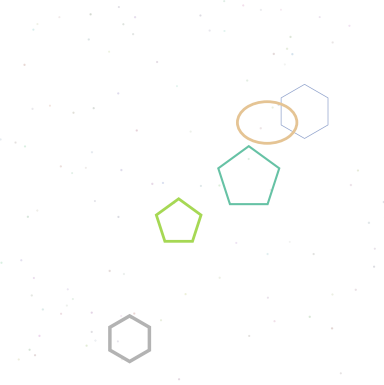[{"shape": "pentagon", "thickness": 1.5, "radius": 0.42, "center": [0.646, 0.537]}, {"shape": "hexagon", "thickness": 0.5, "radius": 0.35, "center": [0.791, 0.711]}, {"shape": "pentagon", "thickness": 2, "radius": 0.31, "center": [0.464, 0.423]}, {"shape": "oval", "thickness": 2, "radius": 0.39, "center": [0.694, 0.682]}, {"shape": "hexagon", "thickness": 2.5, "radius": 0.3, "center": [0.337, 0.12]}]